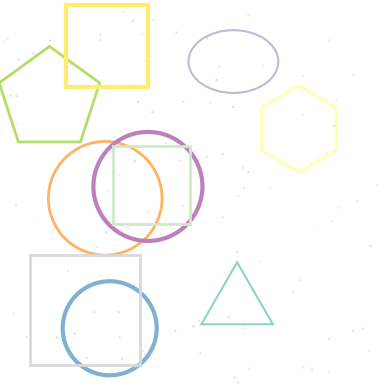[{"shape": "triangle", "thickness": 1.5, "radius": 0.54, "center": [0.616, 0.211]}, {"shape": "hexagon", "thickness": 2, "radius": 0.56, "center": [0.776, 0.665]}, {"shape": "oval", "thickness": 1.5, "radius": 0.58, "center": [0.606, 0.84]}, {"shape": "circle", "thickness": 3, "radius": 0.61, "center": [0.285, 0.147]}, {"shape": "circle", "thickness": 2, "radius": 0.74, "center": [0.273, 0.485]}, {"shape": "pentagon", "thickness": 2, "radius": 0.69, "center": [0.128, 0.742]}, {"shape": "square", "thickness": 2, "radius": 0.71, "center": [0.221, 0.195]}, {"shape": "circle", "thickness": 3, "radius": 0.71, "center": [0.384, 0.516]}, {"shape": "square", "thickness": 2, "radius": 0.5, "center": [0.394, 0.519]}, {"shape": "square", "thickness": 3, "radius": 0.53, "center": [0.278, 0.881]}]